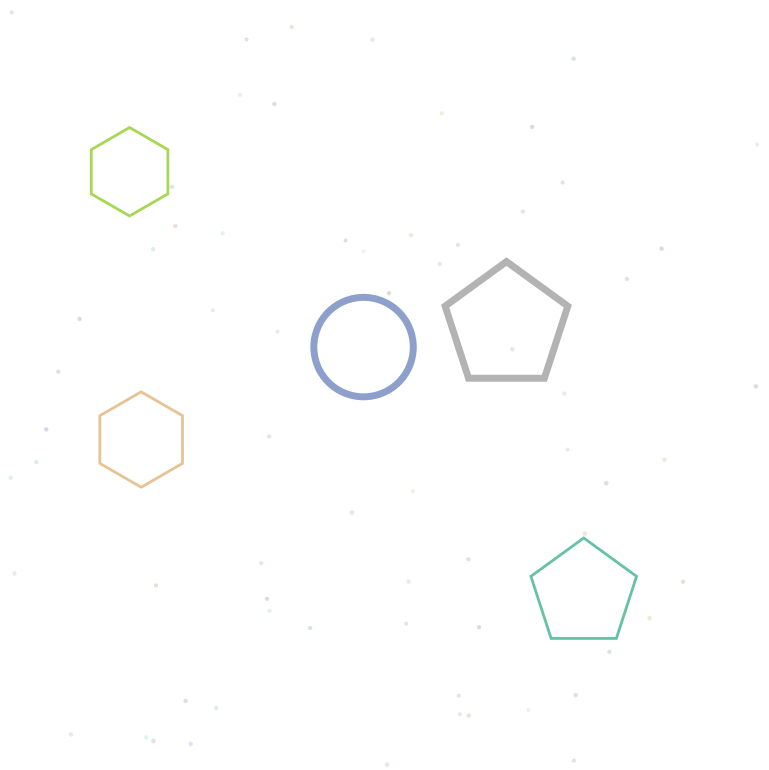[{"shape": "pentagon", "thickness": 1, "radius": 0.36, "center": [0.758, 0.229]}, {"shape": "circle", "thickness": 2.5, "radius": 0.32, "center": [0.472, 0.549]}, {"shape": "hexagon", "thickness": 1, "radius": 0.29, "center": [0.168, 0.777]}, {"shape": "hexagon", "thickness": 1, "radius": 0.31, "center": [0.183, 0.429]}, {"shape": "pentagon", "thickness": 2.5, "radius": 0.42, "center": [0.658, 0.577]}]